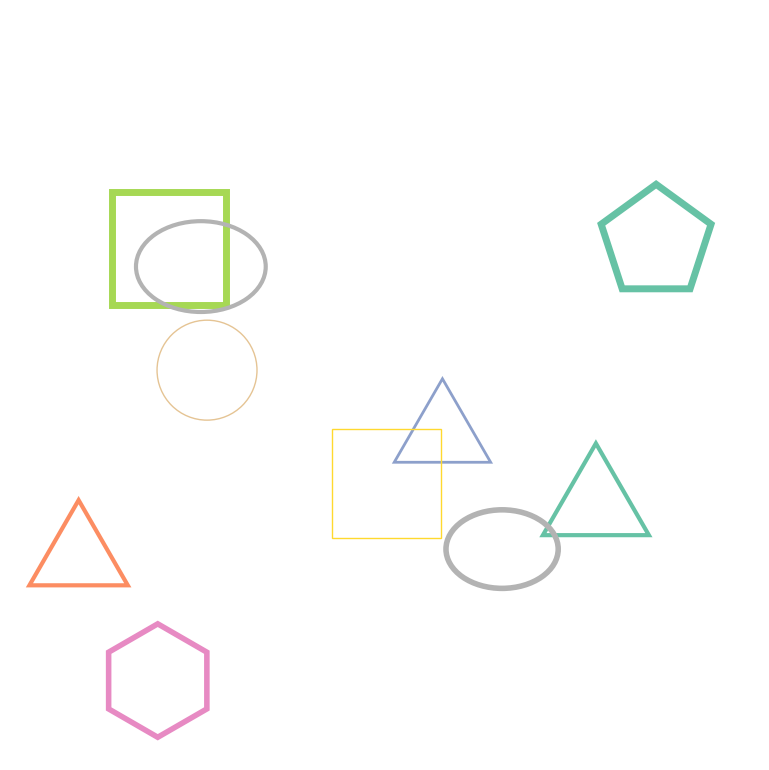[{"shape": "triangle", "thickness": 1.5, "radius": 0.4, "center": [0.774, 0.345]}, {"shape": "pentagon", "thickness": 2.5, "radius": 0.38, "center": [0.852, 0.686]}, {"shape": "triangle", "thickness": 1.5, "radius": 0.37, "center": [0.102, 0.277]}, {"shape": "triangle", "thickness": 1, "radius": 0.36, "center": [0.575, 0.436]}, {"shape": "hexagon", "thickness": 2, "radius": 0.37, "center": [0.205, 0.116]}, {"shape": "square", "thickness": 2.5, "radius": 0.37, "center": [0.219, 0.677]}, {"shape": "square", "thickness": 0.5, "radius": 0.35, "center": [0.502, 0.372]}, {"shape": "circle", "thickness": 0.5, "radius": 0.32, "center": [0.269, 0.519]}, {"shape": "oval", "thickness": 1.5, "radius": 0.42, "center": [0.261, 0.654]}, {"shape": "oval", "thickness": 2, "radius": 0.36, "center": [0.652, 0.287]}]